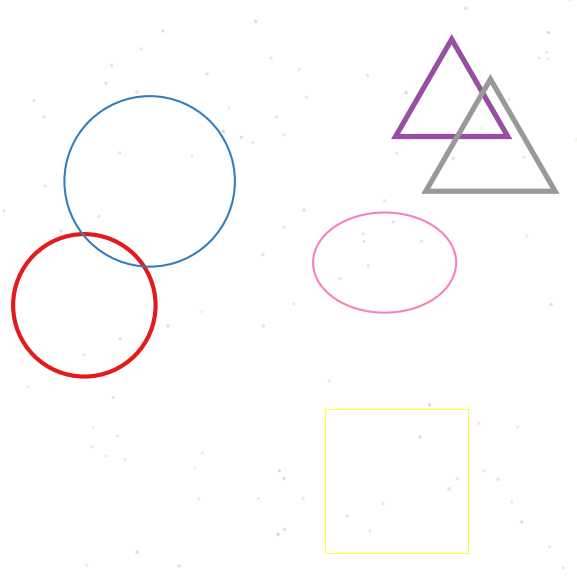[{"shape": "circle", "thickness": 2, "radius": 0.62, "center": [0.146, 0.47]}, {"shape": "circle", "thickness": 1, "radius": 0.74, "center": [0.259, 0.685]}, {"shape": "triangle", "thickness": 2.5, "radius": 0.56, "center": [0.782, 0.819]}, {"shape": "square", "thickness": 0.5, "radius": 0.62, "center": [0.687, 0.166]}, {"shape": "oval", "thickness": 1, "radius": 0.62, "center": [0.666, 0.544]}, {"shape": "triangle", "thickness": 2.5, "radius": 0.65, "center": [0.849, 0.733]}]